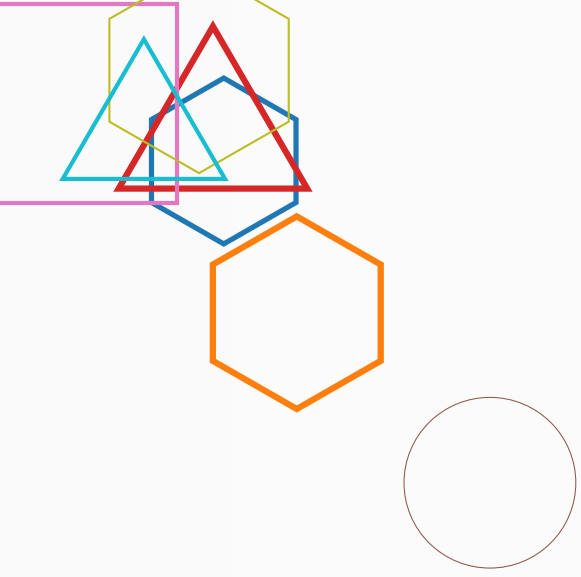[{"shape": "hexagon", "thickness": 2.5, "radius": 0.72, "center": [0.385, 0.72]}, {"shape": "hexagon", "thickness": 3, "radius": 0.83, "center": [0.511, 0.458]}, {"shape": "triangle", "thickness": 3, "radius": 0.94, "center": [0.366, 0.766]}, {"shape": "circle", "thickness": 0.5, "radius": 0.74, "center": [0.843, 0.163]}, {"shape": "square", "thickness": 2, "radius": 0.86, "center": [0.132, 0.82]}, {"shape": "hexagon", "thickness": 1, "radius": 0.89, "center": [0.342, 0.877]}, {"shape": "triangle", "thickness": 2, "radius": 0.81, "center": [0.248, 0.77]}]